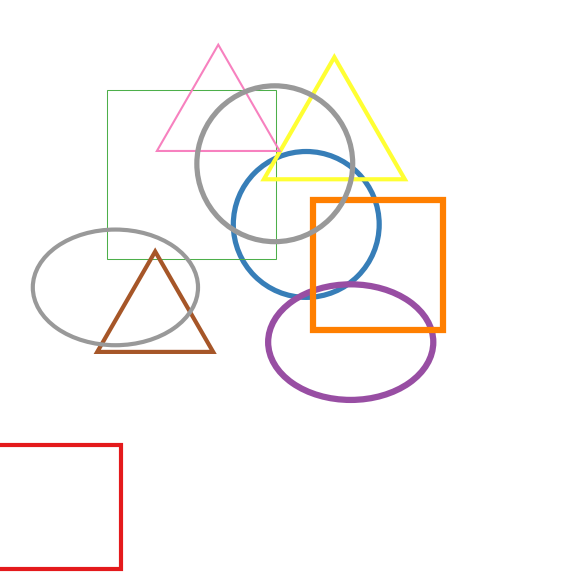[{"shape": "square", "thickness": 2, "radius": 0.54, "center": [0.102, 0.122]}, {"shape": "circle", "thickness": 2.5, "radius": 0.63, "center": [0.53, 0.61]}, {"shape": "square", "thickness": 0.5, "radius": 0.73, "center": [0.332, 0.697]}, {"shape": "oval", "thickness": 3, "radius": 0.71, "center": [0.607, 0.407]}, {"shape": "square", "thickness": 3, "radius": 0.56, "center": [0.655, 0.54]}, {"shape": "triangle", "thickness": 2, "radius": 0.7, "center": [0.579, 0.759]}, {"shape": "triangle", "thickness": 2, "radius": 0.58, "center": [0.269, 0.448]}, {"shape": "triangle", "thickness": 1, "radius": 0.61, "center": [0.378, 0.799]}, {"shape": "oval", "thickness": 2, "radius": 0.72, "center": [0.2, 0.501]}, {"shape": "circle", "thickness": 2.5, "radius": 0.67, "center": [0.476, 0.716]}]